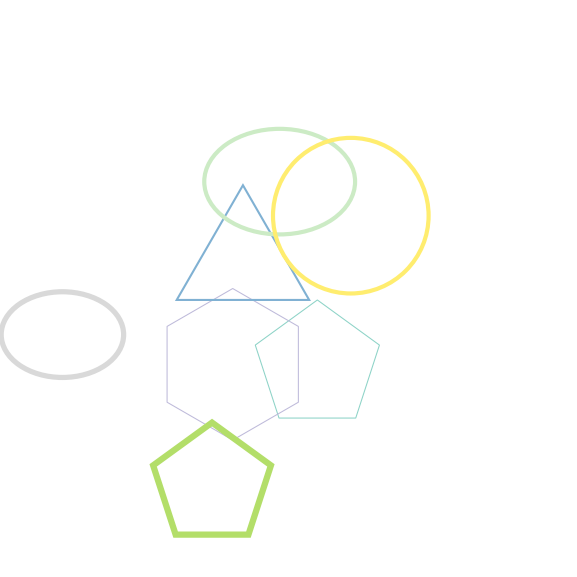[{"shape": "pentagon", "thickness": 0.5, "radius": 0.57, "center": [0.55, 0.367]}, {"shape": "hexagon", "thickness": 0.5, "radius": 0.66, "center": [0.403, 0.368]}, {"shape": "triangle", "thickness": 1, "radius": 0.66, "center": [0.421, 0.546]}, {"shape": "pentagon", "thickness": 3, "radius": 0.54, "center": [0.367, 0.16]}, {"shape": "oval", "thickness": 2.5, "radius": 0.53, "center": [0.108, 0.42]}, {"shape": "oval", "thickness": 2, "radius": 0.65, "center": [0.484, 0.685]}, {"shape": "circle", "thickness": 2, "radius": 0.67, "center": [0.607, 0.626]}]